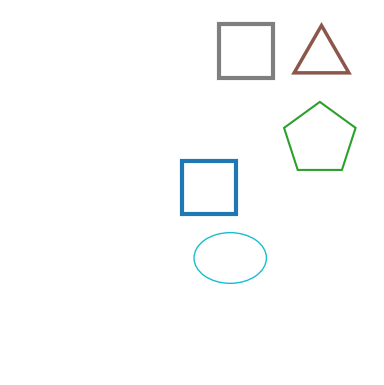[{"shape": "square", "thickness": 3, "radius": 0.35, "center": [0.543, 0.514]}, {"shape": "pentagon", "thickness": 1.5, "radius": 0.49, "center": [0.831, 0.638]}, {"shape": "triangle", "thickness": 2.5, "radius": 0.41, "center": [0.835, 0.852]}, {"shape": "square", "thickness": 3, "radius": 0.35, "center": [0.638, 0.867]}, {"shape": "oval", "thickness": 1, "radius": 0.47, "center": [0.598, 0.33]}]